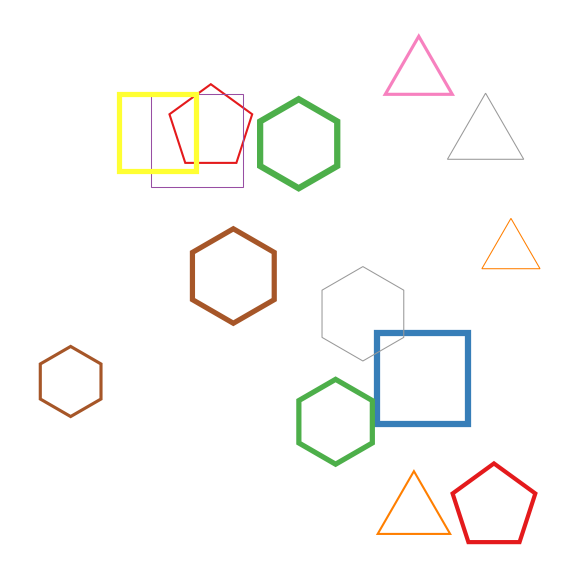[{"shape": "pentagon", "thickness": 2, "radius": 0.38, "center": [0.855, 0.121]}, {"shape": "pentagon", "thickness": 1, "radius": 0.38, "center": [0.365, 0.778]}, {"shape": "square", "thickness": 3, "radius": 0.39, "center": [0.731, 0.343]}, {"shape": "hexagon", "thickness": 2.5, "radius": 0.37, "center": [0.581, 0.269]}, {"shape": "hexagon", "thickness": 3, "radius": 0.39, "center": [0.517, 0.75]}, {"shape": "square", "thickness": 0.5, "radius": 0.4, "center": [0.342, 0.756]}, {"shape": "triangle", "thickness": 1, "radius": 0.36, "center": [0.717, 0.111]}, {"shape": "triangle", "thickness": 0.5, "radius": 0.29, "center": [0.885, 0.563]}, {"shape": "square", "thickness": 2.5, "radius": 0.33, "center": [0.273, 0.77]}, {"shape": "hexagon", "thickness": 2.5, "radius": 0.41, "center": [0.404, 0.521]}, {"shape": "hexagon", "thickness": 1.5, "radius": 0.3, "center": [0.122, 0.339]}, {"shape": "triangle", "thickness": 1.5, "radius": 0.33, "center": [0.725, 0.869]}, {"shape": "hexagon", "thickness": 0.5, "radius": 0.41, "center": [0.628, 0.456]}, {"shape": "triangle", "thickness": 0.5, "radius": 0.38, "center": [0.841, 0.761]}]